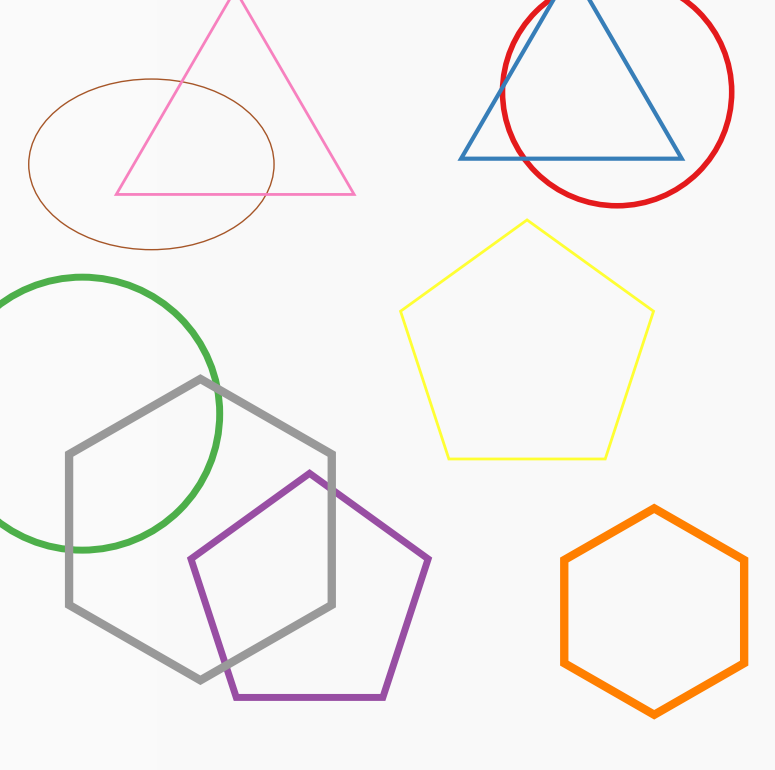[{"shape": "circle", "thickness": 2, "radius": 0.74, "center": [0.796, 0.881]}, {"shape": "triangle", "thickness": 1.5, "radius": 0.82, "center": [0.737, 0.876]}, {"shape": "circle", "thickness": 2.5, "radius": 0.89, "center": [0.106, 0.463]}, {"shape": "pentagon", "thickness": 2.5, "radius": 0.8, "center": [0.399, 0.224]}, {"shape": "hexagon", "thickness": 3, "radius": 0.67, "center": [0.844, 0.206]}, {"shape": "pentagon", "thickness": 1, "radius": 0.86, "center": [0.68, 0.543]}, {"shape": "oval", "thickness": 0.5, "radius": 0.79, "center": [0.195, 0.787]}, {"shape": "triangle", "thickness": 1, "radius": 0.89, "center": [0.303, 0.836]}, {"shape": "hexagon", "thickness": 3, "radius": 0.98, "center": [0.259, 0.312]}]